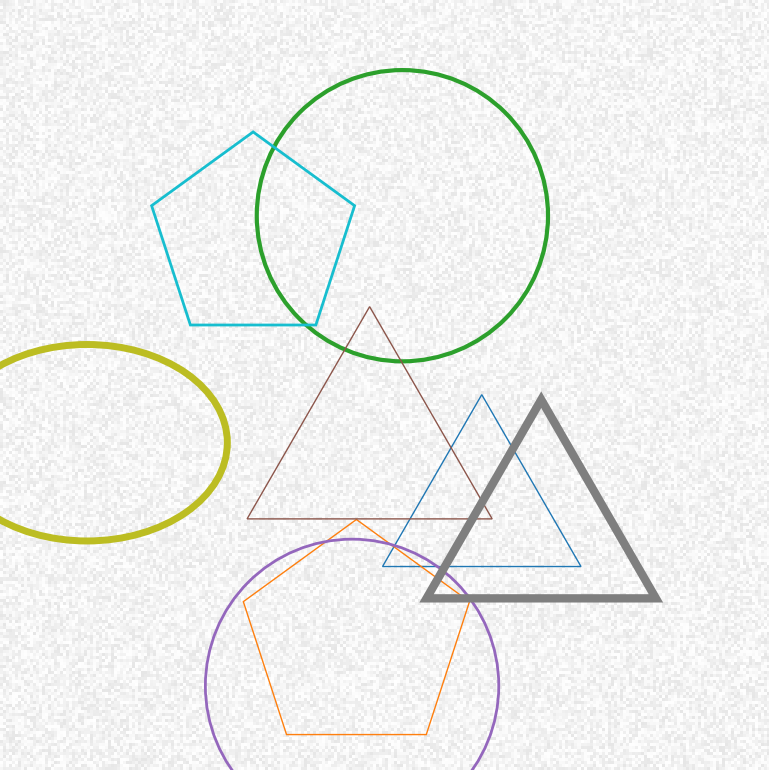[{"shape": "triangle", "thickness": 0.5, "radius": 0.74, "center": [0.626, 0.339]}, {"shape": "pentagon", "thickness": 0.5, "radius": 0.77, "center": [0.463, 0.171]}, {"shape": "circle", "thickness": 1.5, "radius": 0.95, "center": [0.523, 0.72]}, {"shape": "circle", "thickness": 1, "radius": 0.95, "center": [0.457, 0.109]}, {"shape": "triangle", "thickness": 0.5, "radius": 0.92, "center": [0.48, 0.418]}, {"shape": "triangle", "thickness": 3, "radius": 0.86, "center": [0.703, 0.309]}, {"shape": "oval", "thickness": 2.5, "radius": 0.91, "center": [0.113, 0.425]}, {"shape": "pentagon", "thickness": 1, "radius": 0.69, "center": [0.329, 0.69]}]